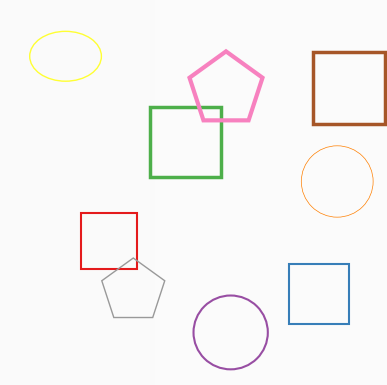[{"shape": "square", "thickness": 1.5, "radius": 0.36, "center": [0.281, 0.374]}, {"shape": "square", "thickness": 1.5, "radius": 0.39, "center": [0.823, 0.235]}, {"shape": "square", "thickness": 2.5, "radius": 0.46, "center": [0.478, 0.632]}, {"shape": "circle", "thickness": 1.5, "radius": 0.48, "center": [0.595, 0.137]}, {"shape": "circle", "thickness": 0.5, "radius": 0.46, "center": [0.87, 0.529]}, {"shape": "oval", "thickness": 1, "radius": 0.46, "center": [0.169, 0.854]}, {"shape": "square", "thickness": 2.5, "radius": 0.47, "center": [0.9, 0.771]}, {"shape": "pentagon", "thickness": 3, "radius": 0.5, "center": [0.583, 0.768]}, {"shape": "pentagon", "thickness": 1, "radius": 0.43, "center": [0.344, 0.244]}]